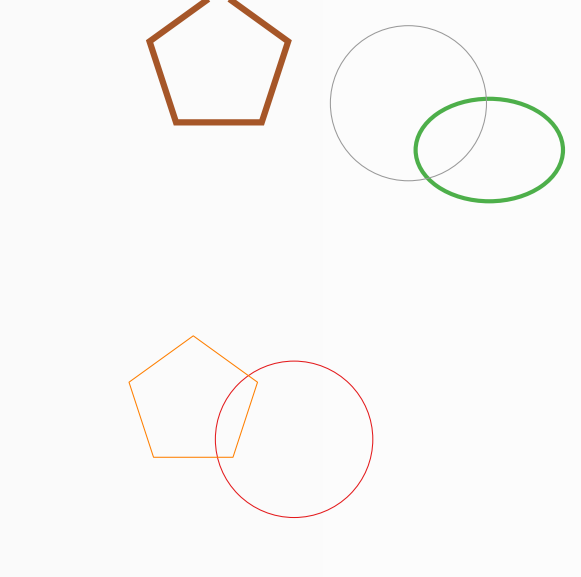[{"shape": "circle", "thickness": 0.5, "radius": 0.68, "center": [0.506, 0.238]}, {"shape": "oval", "thickness": 2, "radius": 0.63, "center": [0.842, 0.739]}, {"shape": "pentagon", "thickness": 0.5, "radius": 0.58, "center": [0.332, 0.301]}, {"shape": "pentagon", "thickness": 3, "radius": 0.63, "center": [0.377, 0.889]}, {"shape": "circle", "thickness": 0.5, "radius": 0.67, "center": [0.703, 0.82]}]